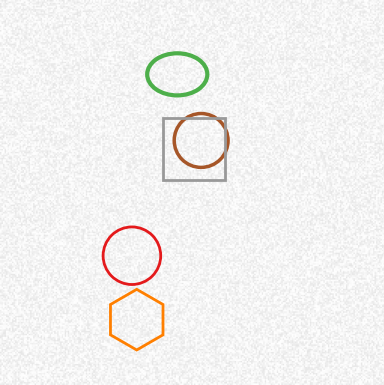[{"shape": "circle", "thickness": 2, "radius": 0.37, "center": [0.343, 0.336]}, {"shape": "oval", "thickness": 3, "radius": 0.39, "center": [0.46, 0.807]}, {"shape": "hexagon", "thickness": 2, "radius": 0.39, "center": [0.355, 0.17]}, {"shape": "circle", "thickness": 2.5, "radius": 0.35, "center": [0.522, 0.635]}, {"shape": "square", "thickness": 2, "radius": 0.4, "center": [0.504, 0.613]}]